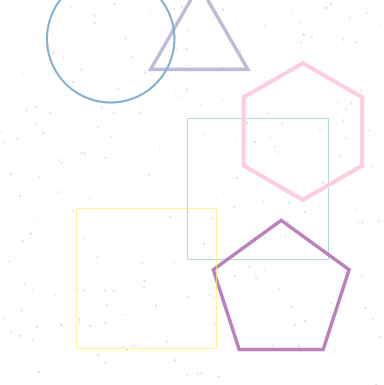[{"shape": "square", "thickness": 0.5, "radius": 0.91, "center": [0.669, 0.51]}, {"shape": "triangle", "thickness": 2.5, "radius": 0.73, "center": [0.517, 0.893]}, {"shape": "circle", "thickness": 1.5, "radius": 0.83, "center": [0.288, 0.899]}, {"shape": "hexagon", "thickness": 3, "radius": 0.89, "center": [0.787, 0.658]}, {"shape": "pentagon", "thickness": 2.5, "radius": 0.93, "center": [0.73, 0.242]}, {"shape": "square", "thickness": 0.5, "radius": 0.91, "center": [0.38, 0.278]}]